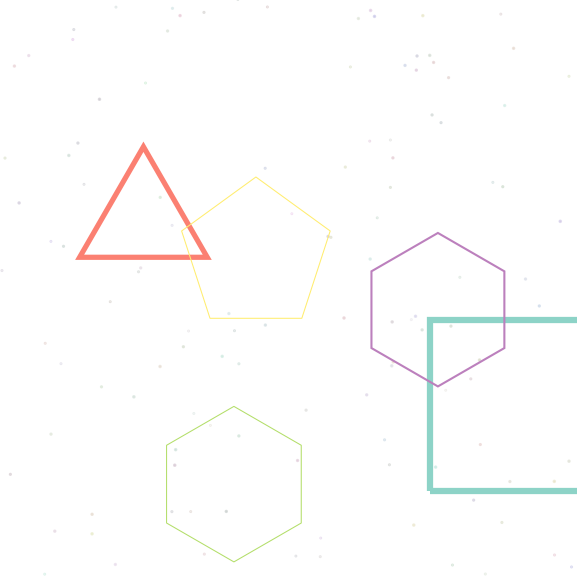[{"shape": "square", "thickness": 3, "radius": 0.74, "center": [0.893, 0.297]}, {"shape": "triangle", "thickness": 2.5, "radius": 0.64, "center": [0.248, 0.617]}, {"shape": "hexagon", "thickness": 0.5, "radius": 0.67, "center": [0.405, 0.161]}, {"shape": "hexagon", "thickness": 1, "radius": 0.66, "center": [0.758, 0.463]}, {"shape": "pentagon", "thickness": 0.5, "radius": 0.68, "center": [0.443, 0.557]}]